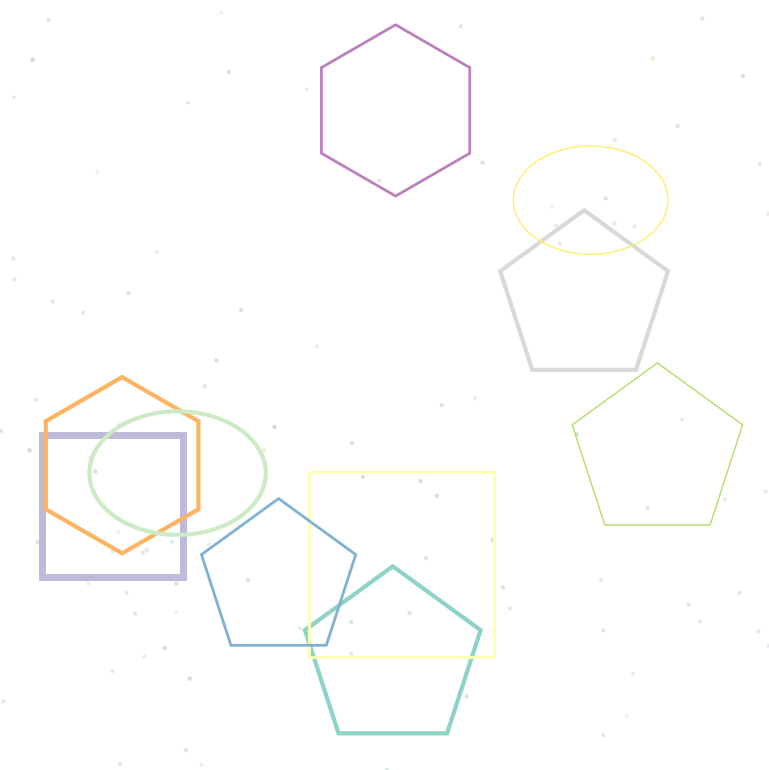[{"shape": "pentagon", "thickness": 1.5, "radius": 0.6, "center": [0.51, 0.145]}, {"shape": "square", "thickness": 1, "radius": 0.6, "center": [0.521, 0.267]}, {"shape": "square", "thickness": 2.5, "radius": 0.46, "center": [0.146, 0.343]}, {"shape": "pentagon", "thickness": 1, "radius": 0.53, "center": [0.362, 0.247]}, {"shape": "hexagon", "thickness": 1.5, "radius": 0.57, "center": [0.159, 0.396]}, {"shape": "pentagon", "thickness": 0.5, "radius": 0.58, "center": [0.854, 0.412]}, {"shape": "pentagon", "thickness": 1.5, "radius": 0.57, "center": [0.759, 0.612]}, {"shape": "hexagon", "thickness": 1, "radius": 0.56, "center": [0.514, 0.857]}, {"shape": "oval", "thickness": 1.5, "radius": 0.57, "center": [0.231, 0.386]}, {"shape": "oval", "thickness": 0.5, "radius": 0.5, "center": [0.767, 0.74]}]